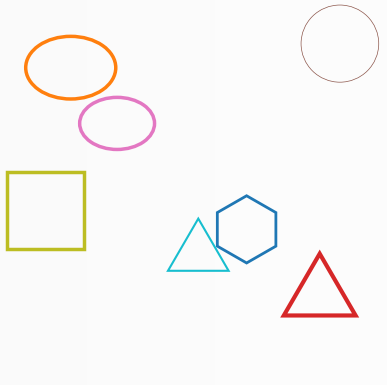[{"shape": "hexagon", "thickness": 2, "radius": 0.44, "center": [0.636, 0.404]}, {"shape": "oval", "thickness": 2.5, "radius": 0.58, "center": [0.183, 0.824]}, {"shape": "triangle", "thickness": 3, "radius": 0.53, "center": [0.825, 0.234]}, {"shape": "circle", "thickness": 0.5, "radius": 0.5, "center": [0.877, 0.887]}, {"shape": "oval", "thickness": 2.5, "radius": 0.48, "center": [0.302, 0.679]}, {"shape": "square", "thickness": 2.5, "radius": 0.5, "center": [0.117, 0.452]}, {"shape": "triangle", "thickness": 1.5, "radius": 0.45, "center": [0.512, 0.342]}]